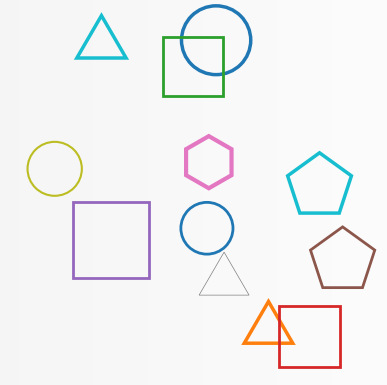[{"shape": "circle", "thickness": 2.5, "radius": 0.45, "center": [0.558, 0.895]}, {"shape": "circle", "thickness": 2, "radius": 0.34, "center": [0.534, 0.407]}, {"shape": "triangle", "thickness": 2.5, "radius": 0.36, "center": [0.693, 0.145]}, {"shape": "square", "thickness": 2, "radius": 0.39, "center": [0.497, 0.827]}, {"shape": "square", "thickness": 2, "radius": 0.39, "center": [0.8, 0.127]}, {"shape": "square", "thickness": 2, "radius": 0.49, "center": [0.287, 0.376]}, {"shape": "pentagon", "thickness": 2, "radius": 0.44, "center": [0.884, 0.323]}, {"shape": "hexagon", "thickness": 3, "radius": 0.34, "center": [0.539, 0.579]}, {"shape": "triangle", "thickness": 0.5, "radius": 0.37, "center": [0.578, 0.271]}, {"shape": "circle", "thickness": 1.5, "radius": 0.35, "center": [0.141, 0.562]}, {"shape": "triangle", "thickness": 2.5, "radius": 0.37, "center": [0.262, 0.886]}, {"shape": "pentagon", "thickness": 2.5, "radius": 0.43, "center": [0.825, 0.517]}]